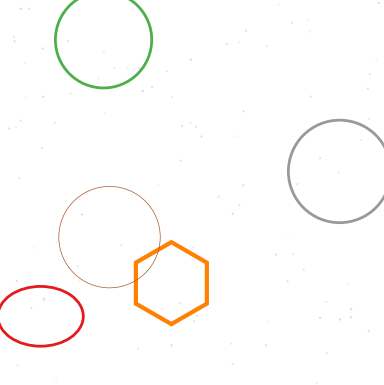[{"shape": "oval", "thickness": 2, "radius": 0.55, "center": [0.105, 0.178]}, {"shape": "circle", "thickness": 2, "radius": 0.63, "center": [0.269, 0.897]}, {"shape": "hexagon", "thickness": 3, "radius": 0.53, "center": [0.445, 0.265]}, {"shape": "circle", "thickness": 0.5, "radius": 0.66, "center": [0.284, 0.384]}, {"shape": "circle", "thickness": 2, "radius": 0.67, "center": [0.882, 0.555]}]